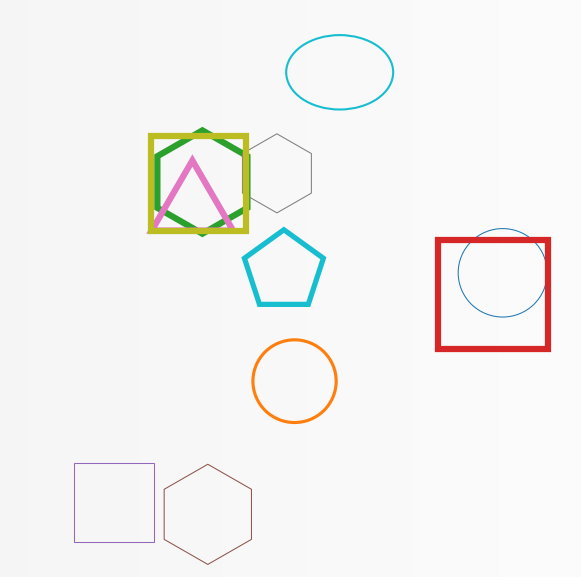[{"shape": "circle", "thickness": 0.5, "radius": 0.38, "center": [0.865, 0.527]}, {"shape": "circle", "thickness": 1.5, "radius": 0.36, "center": [0.507, 0.339]}, {"shape": "hexagon", "thickness": 3, "radius": 0.45, "center": [0.348, 0.684]}, {"shape": "square", "thickness": 3, "radius": 0.48, "center": [0.848, 0.489]}, {"shape": "square", "thickness": 0.5, "radius": 0.34, "center": [0.196, 0.129]}, {"shape": "hexagon", "thickness": 0.5, "radius": 0.43, "center": [0.358, 0.109]}, {"shape": "triangle", "thickness": 3, "radius": 0.4, "center": [0.331, 0.64]}, {"shape": "hexagon", "thickness": 0.5, "radius": 0.34, "center": [0.476, 0.699]}, {"shape": "square", "thickness": 3, "radius": 0.41, "center": [0.341, 0.681]}, {"shape": "oval", "thickness": 1, "radius": 0.46, "center": [0.584, 0.874]}, {"shape": "pentagon", "thickness": 2.5, "radius": 0.36, "center": [0.488, 0.53]}]